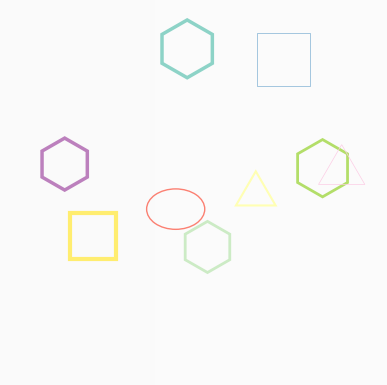[{"shape": "hexagon", "thickness": 2.5, "radius": 0.38, "center": [0.483, 0.873]}, {"shape": "triangle", "thickness": 1.5, "radius": 0.3, "center": [0.66, 0.496]}, {"shape": "oval", "thickness": 1, "radius": 0.38, "center": [0.453, 0.457]}, {"shape": "square", "thickness": 0.5, "radius": 0.34, "center": [0.731, 0.845]}, {"shape": "hexagon", "thickness": 2, "radius": 0.37, "center": [0.832, 0.563]}, {"shape": "triangle", "thickness": 0.5, "radius": 0.35, "center": [0.882, 0.555]}, {"shape": "hexagon", "thickness": 2.5, "radius": 0.34, "center": [0.167, 0.574]}, {"shape": "hexagon", "thickness": 2, "radius": 0.33, "center": [0.535, 0.359]}, {"shape": "square", "thickness": 3, "radius": 0.3, "center": [0.24, 0.388]}]